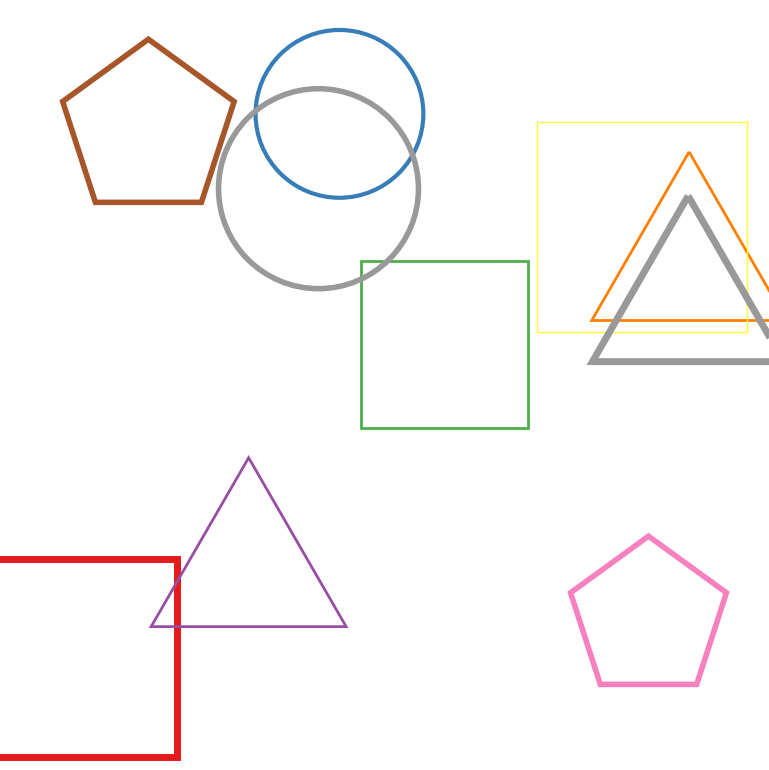[{"shape": "square", "thickness": 2.5, "radius": 0.64, "center": [0.102, 0.146]}, {"shape": "circle", "thickness": 1.5, "radius": 0.54, "center": [0.441, 0.852]}, {"shape": "square", "thickness": 1, "radius": 0.54, "center": [0.578, 0.553]}, {"shape": "triangle", "thickness": 1, "radius": 0.73, "center": [0.323, 0.259]}, {"shape": "triangle", "thickness": 1, "radius": 0.73, "center": [0.895, 0.657]}, {"shape": "square", "thickness": 0.5, "radius": 0.68, "center": [0.834, 0.705]}, {"shape": "pentagon", "thickness": 2, "radius": 0.59, "center": [0.193, 0.832]}, {"shape": "pentagon", "thickness": 2, "radius": 0.53, "center": [0.842, 0.197]}, {"shape": "circle", "thickness": 2, "radius": 0.65, "center": [0.414, 0.755]}, {"shape": "triangle", "thickness": 2.5, "radius": 0.72, "center": [0.894, 0.602]}]